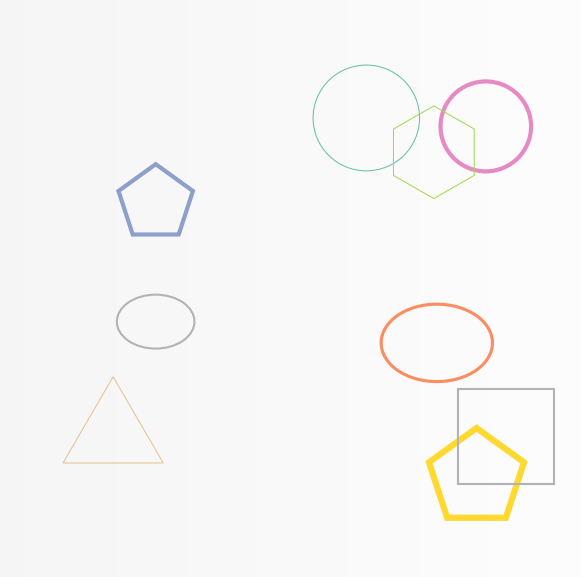[{"shape": "circle", "thickness": 0.5, "radius": 0.46, "center": [0.63, 0.795]}, {"shape": "oval", "thickness": 1.5, "radius": 0.48, "center": [0.752, 0.405]}, {"shape": "pentagon", "thickness": 2, "radius": 0.34, "center": [0.268, 0.648]}, {"shape": "circle", "thickness": 2, "radius": 0.39, "center": [0.836, 0.78]}, {"shape": "hexagon", "thickness": 0.5, "radius": 0.4, "center": [0.746, 0.736]}, {"shape": "pentagon", "thickness": 3, "radius": 0.43, "center": [0.82, 0.172]}, {"shape": "triangle", "thickness": 0.5, "radius": 0.5, "center": [0.195, 0.247]}, {"shape": "oval", "thickness": 1, "radius": 0.33, "center": [0.268, 0.442]}, {"shape": "square", "thickness": 1, "radius": 0.41, "center": [0.87, 0.243]}]